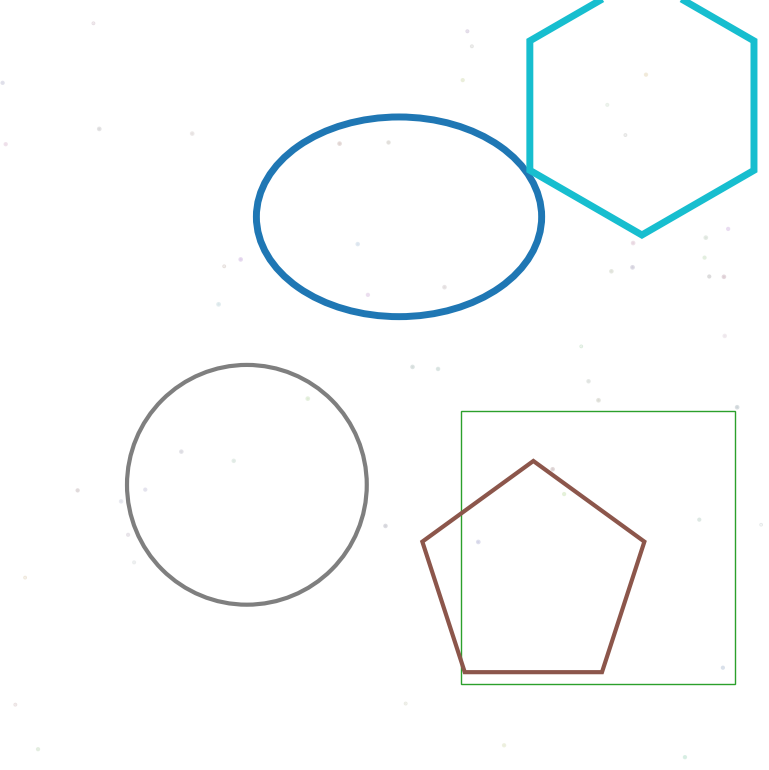[{"shape": "oval", "thickness": 2.5, "radius": 0.93, "center": [0.518, 0.718]}, {"shape": "square", "thickness": 0.5, "radius": 0.89, "center": [0.777, 0.289]}, {"shape": "pentagon", "thickness": 1.5, "radius": 0.76, "center": [0.693, 0.25]}, {"shape": "circle", "thickness": 1.5, "radius": 0.78, "center": [0.321, 0.37]}, {"shape": "hexagon", "thickness": 2.5, "radius": 0.84, "center": [0.834, 0.863]}]